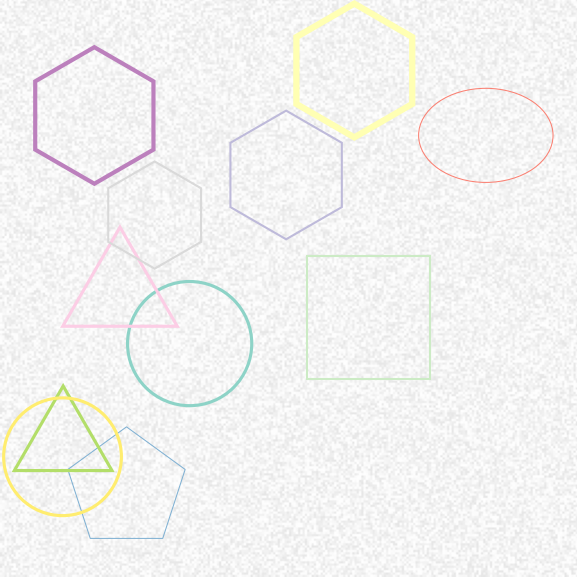[{"shape": "circle", "thickness": 1.5, "radius": 0.54, "center": [0.328, 0.404]}, {"shape": "hexagon", "thickness": 3, "radius": 0.58, "center": [0.614, 0.877]}, {"shape": "hexagon", "thickness": 1, "radius": 0.56, "center": [0.495, 0.696]}, {"shape": "oval", "thickness": 0.5, "radius": 0.58, "center": [0.841, 0.765]}, {"shape": "pentagon", "thickness": 0.5, "radius": 0.53, "center": [0.219, 0.153]}, {"shape": "triangle", "thickness": 1.5, "radius": 0.49, "center": [0.109, 0.233]}, {"shape": "triangle", "thickness": 1.5, "radius": 0.57, "center": [0.208, 0.491]}, {"shape": "hexagon", "thickness": 1, "radius": 0.46, "center": [0.268, 0.627]}, {"shape": "hexagon", "thickness": 2, "radius": 0.59, "center": [0.163, 0.799]}, {"shape": "square", "thickness": 1, "radius": 0.53, "center": [0.638, 0.449]}, {"shape": "circle", "thickness": 1.5, "radius": 0.51, "center": [0.108, 0.208]}]